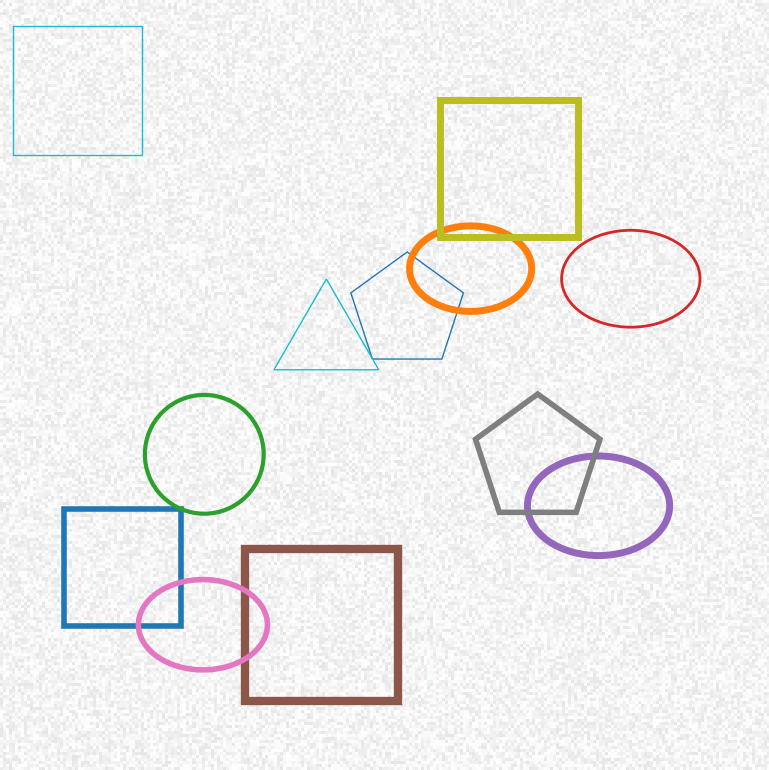[{"shape": "pentagon", "thickness": 0.5, "radius": 0.38, "center": [0.529, 0.596]}, {"shape": "square", "thickness": 2, "radius": 0.38, "center": [0.16, 0.263]}, {"shape": "oval", "thickness": 2.5, "radius": 0.4, "center": [0.611, 0.651]}, {"shape": "circle", "thickness": 1.5, "radius": 0.39, "center": [0.265, 0.41]}, {"shape": "oval", "thickness": 1, "radius": 0.45, "center": [0.819, 0.638]}, {"shape": "oval", "thickness": 2.5, "radius": 0.46, "center": [0.777, 0.343]}, {"shape": "square", "thickness": 3, "radius": 0.5, "center": [0.417, 0.189]}, {"shape": "oval", "thickness": 2, "radius": 0.42, "center": [0.264, 0.189]}, {"shape": "pentagon", "thickness": 2, "radius": 0.42, "center": [0.698, 0.403]}, {"shape": "square", "thickness": 2.5, "radius": 0.45, "center": [0.661, 0.781]}, {"shape": "triangle", "thickness": 0.5, "radius": 0.39, "center": [0.424, 0.559]}, {"shape": "square", "thickness": 0.5, "radius": 0.42, "center": [0.1, 0.883]}]